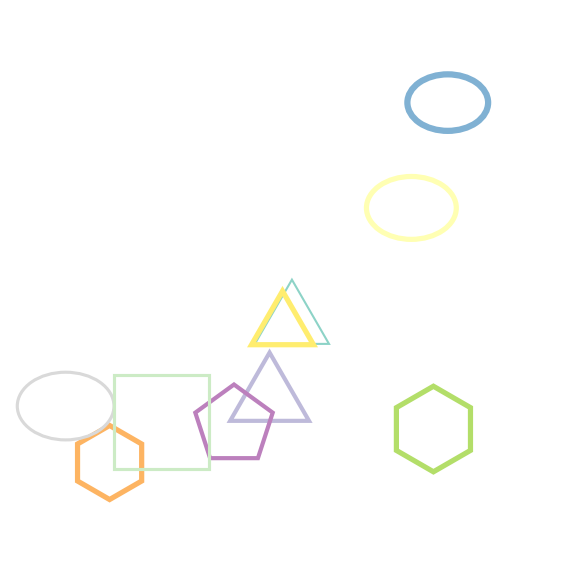[{"shape": "triangle", "thickness": 1, "radius": 0.37, "center": [0.505, 0.441]}, {"shape": "oval", "thickness": 2.5, "radius": 0.39, "center": [0.712, 0.639]}, {"shape": "triangle", "thickness": 2, "radius": 0.39, "center": [0.467, 0.31]}, {"shape": "oval", "thickness": 3, "radius": 0.35, "center": [0.775, 0.821]}, {"shape": "hexagon", "thickness": 2.5, "radius": 0.32, "center": [0.19, 0.198]}, {"shape": "hexagon", "thickness": 2.5, "radius": 0.37, "center": [0.751, 0.256]}, {"shape": "oval", "thickness": 1.5, "radius": 0.42, "center": [0.114, 0.296]}, {"shape": "pentagon", "thickness": 2, "radius": 0.35, "center": [0.405, 0.263]}, {"shape": "square", "thickness": 1.5, "radius": 0.41, "center": [0.279, 0.268]}, {"shape": "triangle", "thickness": 2.5, "radius": 0.31, "center": [0.489, 0.433]}]